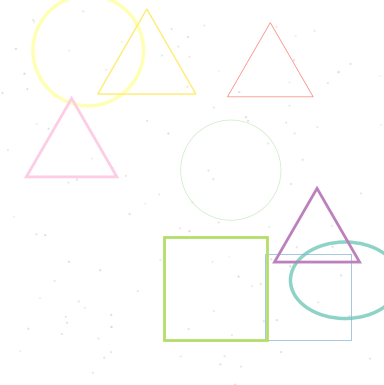[{"shape": "oval", "thickness": 2.5, "radius": 0.71, "center": [0.896, 0.272]}, {"shape": "circle", "thickness": 2.5, "radius": 0.72, "center": [0.229, 0.869]}, {"shape": "triangle", "thickness": 0.5, "radius": 0.64, "center": [0.702, 0.813]}, {"shape": "square", "thickness": 0.5, "radius": 0.56, "center": [0.8, 0.229]}, {"shape": "square", "thickness": 2, "radius": 0.67, "center": [0.56, 0.251]}, {"shape": "triangle", "thickness": 2, "radius": 0.68, "center": [0.186, 0.608]}, {"shape": "triangle", "thickness": 2, "radius": 0.64, "center": [0.823, 0.383]}, {"shape": "circle", "thickness": 0.5, "radius": 0.65, "center": [0.6, 0.558]}, {"shape": "triangle", "thickness": 1, "radius": 0.74, "center": [0.381, 0.829]}]